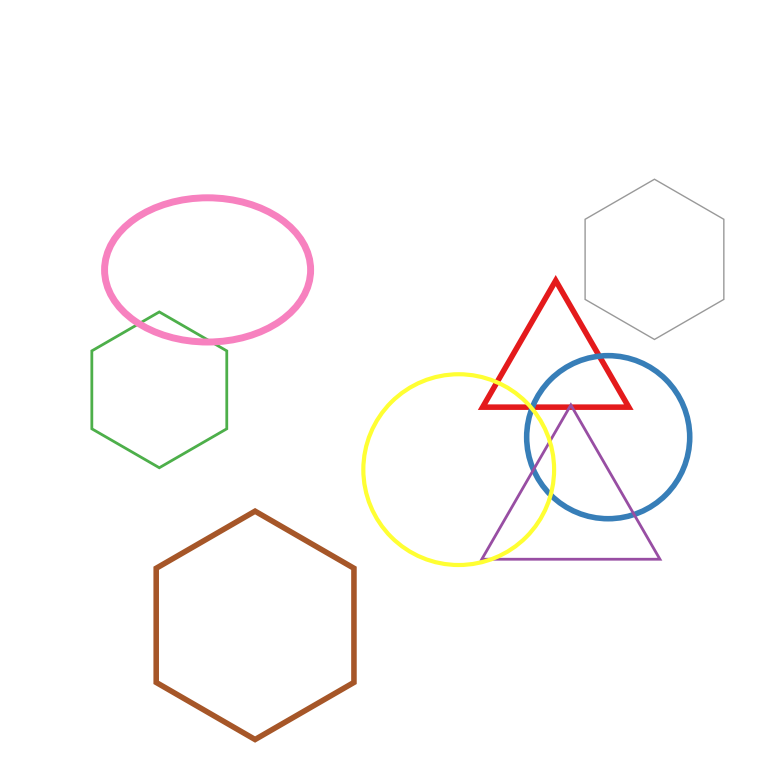[{"shape": "triangle", "thickness": 2, "radius": 0.55, "center": [0.722, 0.526]}, {"shape": "circle", "thickness": 2, "radius": 0.53, "center": [0.79, 0.432]}, {"shape": "hexagon", "thickness": 1, "radius": 0.51, "center": [0.207, 0.494]}, {"shape": "triangle", "thickness": 1, "radius": 0.67, "center": [0.741, 0.34]}, {"shape": "circle", "thickness": 1.5, "radius": 0.62, "center": [0.596, 0.39]}, {"shape": "hexagon", "thickness": 2, "radius": 0.74, "center": [0.331, 0.188]}, {"shape": "oval", "thickness": 2.5, "radius": 0.67, "center": [0.27, 0.649]}, {"shape": "hexagon", "thickness": 0.5, "radius": 0.52, "center": [0.85, 0.663]}]